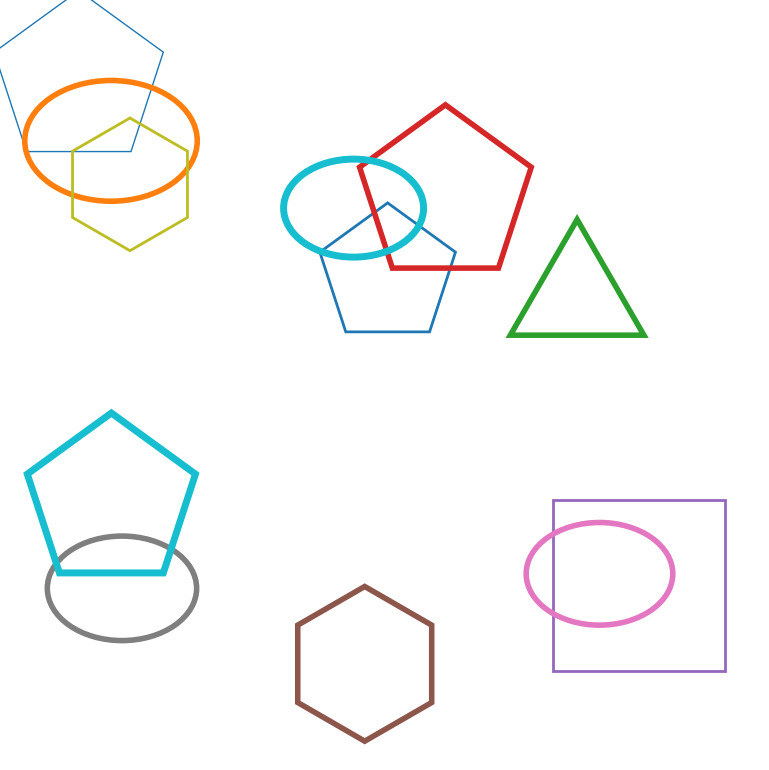[{"shape": "pentagon", "thickness": 0.5, "radius": 0.58, "center": [0.102, 0.897]}, {"shape": "pentagon", "thickness": 1, "radius": 0.46, "center": [0.503, 0.644]}, {"shape": "oval", "thickness": 2, "radius": 0.56, "center": [0.144, 0.817]}, {"shape": "triangle", "thickness": 2, "radius": 0.5, "center": [0.749, 0.615]}, {"shape": "pentagon", "thickness": 2, "radius": 0.59, "center": [0.578, 0.747]}, {"shape": "square", "thickness": 1, "radius": 0.56, "center": [0.83, 0.24]}, {"shape": "hexagon", "thickness": 2, "radius": 0.5, "center": [0.474, 0.138]}, {"shape": "oval", "thickness": 2, "radius": 0.48, "center": [0.779, 0.255]}, {"shape": "oval", "thickness": 2, "radius": 0.48, "center": [0.158, 0.236]}, {"shape": "hexagon", "thickness": 1, "radius": 0.43, "center": [0.169, 0.761]}, {"shape": "oval", "thickness": 2.5, "radius": 0.45, "center": [0.459, 0.73]}, {"shape": "pentagon", "thickness": 2.5, "radius": 0.57, "center": [0.145, 0.349]}]